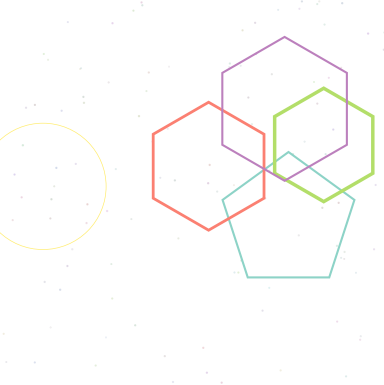[{"shape": "pentagon", "thickness": 1.5, "radius": 0.9, "center": [0.749, 0.425]}, {"shape": "hexagon", "thickness": 2, "radius": 0.83, "center": [0.542, 0.568]}, {"shape": "hexagon", "thickness": 2.5, "radius": 0.74, "center": [0.841, 0.624]}, {"shape": "hexagon", "thickness": 1.5, "radius": 0.93, "center": [0.739, 0.717]}, {"shape": "circle", "thickness": 0.5, "radius": 0.82, "center": [0.112, 0.516]}]